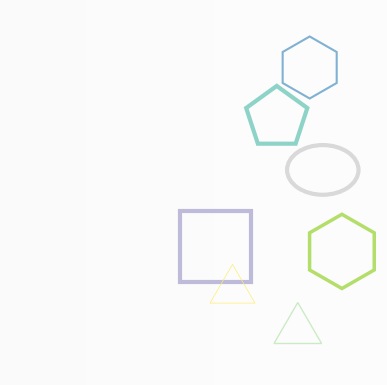[{"shape": "pentagon", "thickness": 3, "radius": 0.41, "center": [0.714, 0.694]}, {"shape": "square", "thickness": 3, "radius": 0.46, "center": [0.556, 0.36]}, {"shape": "hexagon", "thickness": 1.5, "radius": 0.4, "center": [0.799, 0.825]}, {"shape": "hexagon", "thickness": 2.5, "radius": 0.48, "center": [0.882, 0.347]}, {"shape": "oval", "thickness": 3, "radius": 0.46, "center": [0.833, 0.559]}, {"shape": "triangle", "thickness": 1, "radius": 0.35, "center": [0.768, 0.143]}, {"shape": "triangle", "thickness": 0.5, "radius": 0.34, "center": [0.6, 0.246]}]